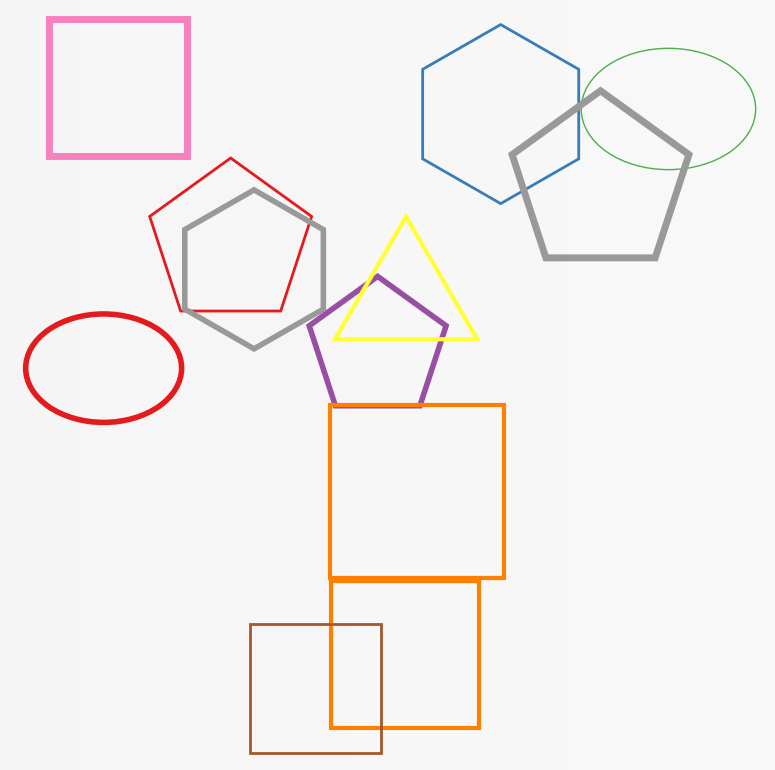[{"shape": "pentagon", "thickness": 1, "radius": 0.55, "center": [0.298, 0.685]}, {"shape": "oval", "thickness": 2, "radius": 0.5, "center": [0.134, 0.522]}, {"shape": "hexagon", "thickness": 1, "radius": 0.58, "center": [0.646, 0.852]}, {"shape": "oval", "thickness": 0.5, "radius": 0.56, "center": [0.863, 0.858]}, {"shape": "pentagon", "thickness": 2, "radius": 0.46, "center": [0.487, 0.548]}, {"shape": "square", "thickness": 1.5, "radius": 0.56, "center": [0.538, 0.361]}, {"shape": "square", "thickness": 1.5, "radius": 0.48, "center": [0.522, 0.15]}, {"shape": "triangle", "thickness": 1.5, "radius": 0.53, "center": [0.524, 0.612]}, {"shape": "square", "thickness": 1, "radius": 0.42, "center": [0.407, 0.106]}, {"shape": "square", "thickness": 2.5, "radius": 0.44, "center": [0.152, 0.887]}, {"shape": "pentagon", "thickness": 2.5, "radius": 0.6, "center": [0.775, 0.762]}, {"shape": "hexagon", "thickness": 2, "radius": 0.52, "center": [0.328, 0.65]}]